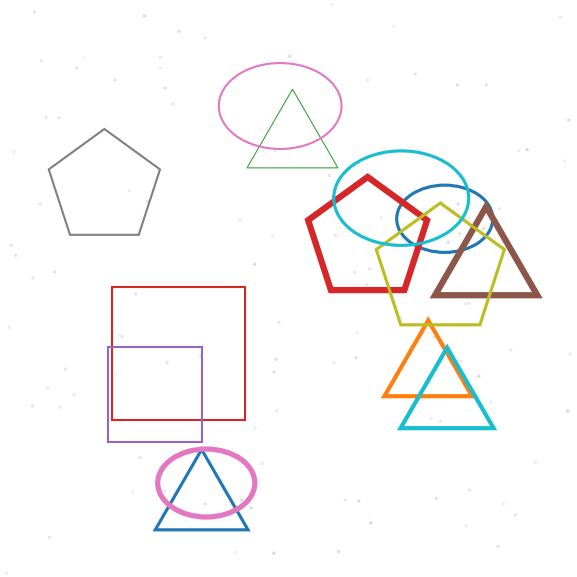[{"shape": "triangle", "thickness": 1.5, "radius": 0.46, "center": [0.349, 0.128]}, {"shape": "oval", "thickness": 1.5, "radius": 0.42, "center": [0.77, 0.62]}, {"shape": "triangle", "thickness": 2, "radius": 0.44, "center": [0.742, 0.357]}, {"shape": "triangle", "thickness": 0.5, "radius": 0.45, "center": [0.506, 0.754]}, {"shape": "square", "thickness": 1, "radius": 0.58, "center": [0.309, 0.387]}, {"shape": "pentagon", "thickness": 3, "radius": 0.54, "center": [0.637, 0.584]}, {"shape": "square", "thickness": 1, "radius": 0.41, "center": [0.268, 0.316]}, {"shape": "triangle", "thickness": 3, "radius": 0.51, "center": [0.842, 0.539]}, {"shape": "oval", "thickness": 2.5, "radius": 0.42, "center": [0.357, 0.163]}, {"shape": "oval", "thickness": 1, "radius": 0.53, "center": [0.485, 0.816]}, {"shape": "pentagon", "thickness": 1, "radius": 0.51, "center": [0.181, 0.674]}, {"shape": "pentagon", "thickness": 1.5, "radius": 0.58, "center": [0.762, 0.531]}, {"shape": "oval", "thickness": 1.5, "radius": 0.58, "center": [0.695, 0.656]}, {"shape": "triangle", "thickness": 2, "radius": 0.47, "center": [0.774, 0.304]}]